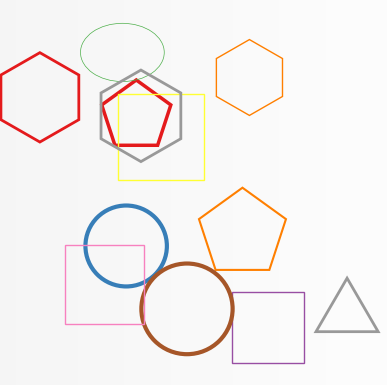[{"shape": "pentagon", "thickness": 2.5, "radius": 0.47, "center": [0.352, 0.698]}, {"shape": "hexagon", "thickness": 2, "radius": 0.58, "center": [0.103, 0.747]}, {"shape": "circle", "thickness": 3, "radius": 0.53, "center": [0.326, 0.361]}, {"shape": "oval", "thickness": 0.5, "radius": 0.54, "center": [0.316, 0.864]}, {"shape": "square", "thickness": 1, "radius": 0.46, "center": [0.691, 0.149]}, {"shape": "hexagon", "thickness": 1, "radius": 0.49, "center": [0.644, 0.799]}, {"shape": "pentagon", "thickness": 1.5, "radius": 0.59, "center": [0.626, 0.394]}, {"shape": "square", "thickness": 1, "radius": 0.56, "center": [0.414, 0.644]}, {"shape": "circle", "thickness": 3, "radius": 0.59, "center": [0.483, 0.198]}, {"shape": "square", "thickness": 1, "radius": 0.51, "center": [0.27, 0.261]}, {"shape": "triangle", "thickness": 2, "radius": 0.46, "center": [0.896, 0.185]}, {"shape": "hexagon", "thickness": 2, "radius": 0.59, "center": [0.364, 0.699]}]